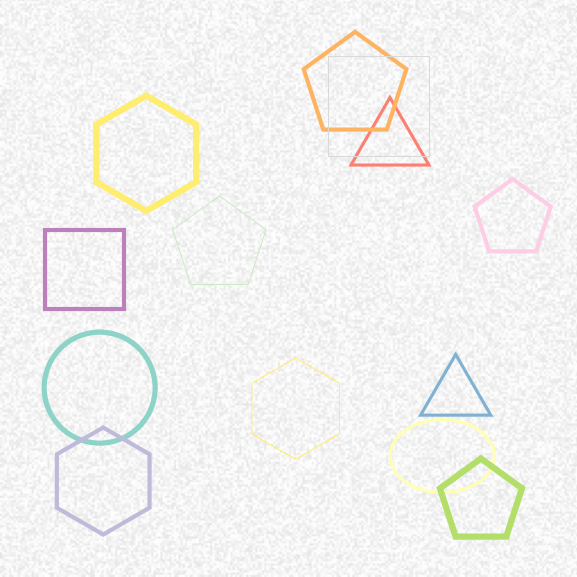[{"shape": "circle", "thickness": 2.5, "radius": 0.48, "center": [0.173, 0.328]}, {"shape": "oval", "thickness": 1.5, "radius": 0.45, "center": [0.766, 0.209]}, {"shape": "hexagon", "thickness": 2, "radius": 0.46, "center": [0.179, 0.166]}, {"shape": "triangle", "thickness": 1.5, "radius": 0.39, "center": [0.675, 0.752]}, {"shape": "triangle", "thickness": 1.5, "radius": 0.35, "center": [0.789, 0.315]}, {"shape": "pentagon", "thickness": 2, "radius": 0.47, "center": [0.615, 0.85]}, {"shape": "pentagon", "thickness": 3, "radius": 0.37, "center": [0.833, 0.13]}, {"shape": "pentagon", "thickness": 2, "radius": 0.35, "center": [0.888, 0.62]}, {"shape": "square", "thickness": 0.5, "radius": 0.43, "center": [0.655, 0.815]}, {"shape": "square", "thickness": 2, "radius": 0.34, "center": [0.146, 0.533]}, {"shape": "pentagon", "thickness": 0.5, "radius": 0.42, "center": [0.38, 0.575]}, {"shape": "hexagon", "thickness": 3, "radius": 0.5, "center": [0.253, 0.734]}, {"shape": "hexagon", "thickness": 0.5, "radius": 0.44, "center": [0.512, 0.292]}]